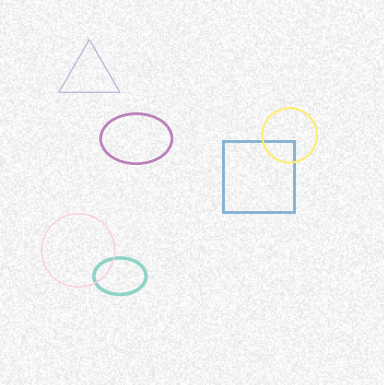[{"shape": "oval", "thickness": 2.5, "radius": 0.34, "center": [0.312, 0.283]}, {"shape": "triangle", "thickness": 1, "radius": 0.46, "center": [0.232, 0.806]}, {"shape": "square", "thickness": 2, "radius": 0.46, "center": [0.671, 0.541]}, {"shape": "circle", "thickness": 1, "radius": 0.48, "center": [0.203, 0.35]}, {"shape": "oval", "thickness": 2, "radius": 0.46, "center": [0.354, 0.64]}, {"shape": "circle", "thickness": 1.5, "radius": 0.35, "center": [0.752, 0.648]}]